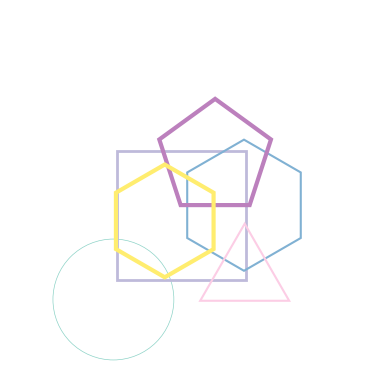[{"shape": "circle", "thickness": 0.5, "radius": 0.79, "center": [0.295, 0.222]}, {"shape": "square", "thickness": 2, "radius": 0.84, "center": [0.471, 0.441]}, {"shape": "hexagon", "thickness": 1.5, "radius": 0.85, "center": [0.634, 0.467]}, {"shape": "triangle", "thickness": 1.5, "radius": 0.67, "center": [0.636, 0.285]}, {"shape": "pentagon", "thickness": 3, "radius": 0.76, "center": [0.559, 0.591]}, {"shape": "hexagon", "thickness": 3, "radius": 0.73, "center": [0.428, 0.426]}]